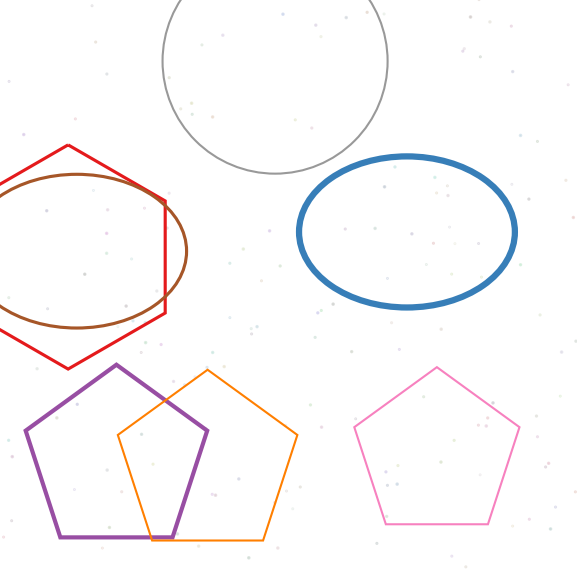[{"shape": "hexagon", "thickness": 1.5, "radius": 0.97, "center": [0.118, 0.554]}, {"shape": "oval", "thickness": 3, "radius": 0.93, "center": [0.705, 0.598]}, {"shape": "pentagon", "thickness": 2, "radius": 0.83, "center": [0.202, 0.202]}, {"shape": "pentagon", "thickness": 1, "radius": 0.82, "center": [0.359, 0.195]}, {"shape": "oval", "thickness": 1.5, "radius": 0.95, "center": [0.133, 0.564]}, {"shape": "pentagon", "thickness": 1, "radius": 0.75, "center": [0.757, 0.213]}, {"shape": "circle", "thickness": 1, "radius": 0.97, "center": [0.476, 0.893]}]